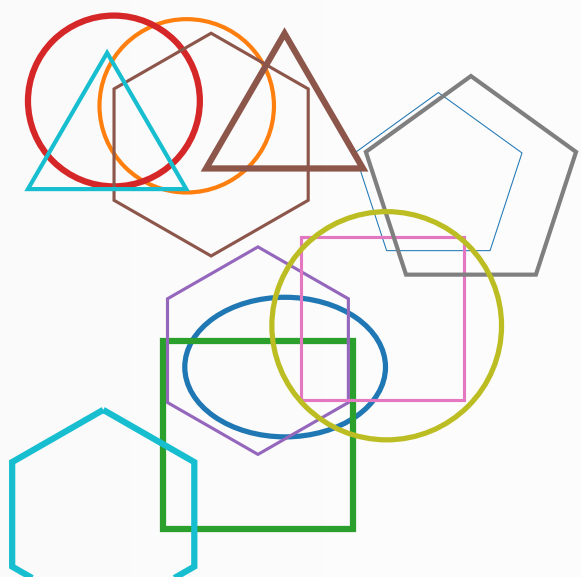[{"shape": "pentagon", "thickness": 0.5, "radius": 0.76, "center": [0.754, 0.688]}, {"shape": "oval", "thickness": 2.5, "radius": 0.86, "center": [0.491, 0.363]}, {"shape": "circle", "thickness": 2, "radius": 0.75, "center": [0.321, 0.816]}, {"shape": "square", "thickness": 3, "radius": 0.81, "center": [0.444, 0.245]}, {"shape": "circle", "thickness": 3, "radius": 0.74, "center": [0.196, 0.824]}, {"shape": "hexagon", "thickness": 1.5, "radius": 0.9, "center": [0.444, 0.392]}, {"shape": "hexagon", "thickness": 1.5, "radius": 0.96, "center": [0.363, 0.749]}, {"shape": "triangle", "thickness": 3, "radius": 0.78, "center": [0.49, 0.785]}, {"shape": "square", "thickness": 1.5, "radius": 0.7, "center": [0.658, 0.448]}, {"shape": "pentagon", "thickness": 2, "radius": 0.95, "center": [0.81, 0.677]}, {"shape": "circle", "thickness": 2.5, "radius": 0.99, "center": [0.665, 0.435]}, {"shape": "hexagon", "thickness": 3, "radius": 0.9, "center": [0.178, 0.109]}, {"shape": "triangle", "thickness": 2, "radius": 0.79, "center": [0.184, 0.75]}]